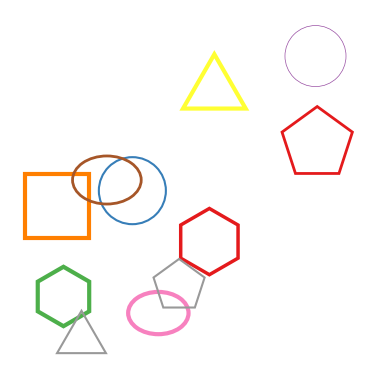[{"shape": "hexagon", "thickness": 2.5, "radius": 0.43, "center": [0.544, 0.372]}, {"shape": "pentagon", "thickness": 2, "radius": 0.48, "center": [0.824, 0.627]}, {"shape": "circle", "thickness": 1.5, "radius": 0.44, "center": [0.344, 0.505]}, {"shape": "hexagon", "thickness": 3, "radius": 0.39, "center": [0.165, 0.23]}, {"shape": "circle", "thickness": 0.5, "radius": 0.4, "center": [0.819, 0.854]}, {"shape": "square", "thickness": 3, "radius": 0.41, "center": [0.149, 0.465]}, {"shape": "triangle", "thickness": 3, "radius": 0.47, "center": [0.557, 0.765]}, {"shape": "oval", "thickness": 2, "radius": 0.45, "center": [0.278, 0.532]}, {"shape": "oval", "thickness": 3, "radius": 0.39, "center": [0.411, 0.187]}, {"shape": "pentagon", "thickness": 1.5, "radius": 0.35, "center": [0.465, 0.258]}, {"shape": "triangle", "thickness": 1.5, "radius": 0.37, "center": [0.212, 0.119]}]